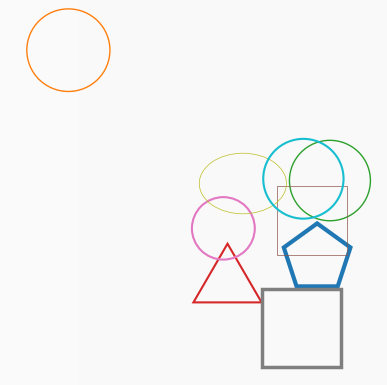[{"shape": "pentagon", "thickness": 3, "radius": 0.45, "center": [0.818, 0.329]}, {"shape": "circle", "thickness": 1, "radius": 0.54, "center": [0.176, 0.87]}, {"shape": "circle", "thickness": 1, "radius": 0.52, "center": [0.851, 0.531]}, {"shape": "triangle", "thickness": 1.5, "radius": 0.51, "center": [0.587, 0.265]}, {"shape": "square", "thickness": 0.5, "radius": 0.45, "center": [0.805, 0.427]}, {"shape": "circle", "thickness": 1.5, "radius": 0.41, "center": [0.576, 0.407]}, {"shape": "square", "thickness": 2.5, "radius": 0.51, "center": [0.778, 0.149]}, {"shape": "oval", "thickness": 0.5, "radius": 0.56, "center": [0.627, 0.523]}, {"shape": "circle", "thickness": 1.5, "radius": 0.52, "center": [0.783, 0.536]}]